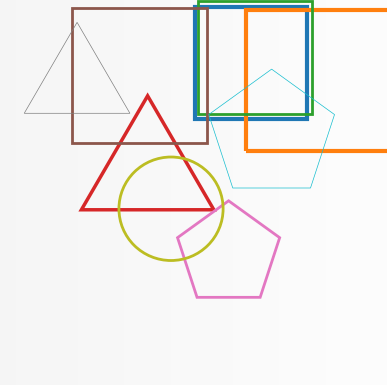[{"shape": "square", "thickness": 3, "radius": 0.73, "center": [0.648, 0.837]}, {"shape": "square", "thickness": 3, "radius": 0.92, "center": [0.819, 0.79]}, {"shape": "square", "thickness": 2, "radius": 0.74, "center": [0.659, 0.85]}, {"shape": "triangle", "thickness": 2.5, "radius": 0.99, "center": [0.381, 0.554]}, {"shape": "square", "thickness": 2, "radius": 0.87, "center": [0.36, 0.804]}, {"shape": "pentagon", "thickness": 2, "radius": 0.69, "center": [0.59, 0.34]}, {"shape": "triangle", "thickness": 0.5, "radius": 0.79, "center": [0.199, 0.784]}, {"shape": "circle", "thickness": 2, "radius": 0.67, "center": [0.441, 0.458]}, {"shape": "pentagon", "thickness": 0.5, "radius": 0.85, "center": [0.701, 0.65]}]